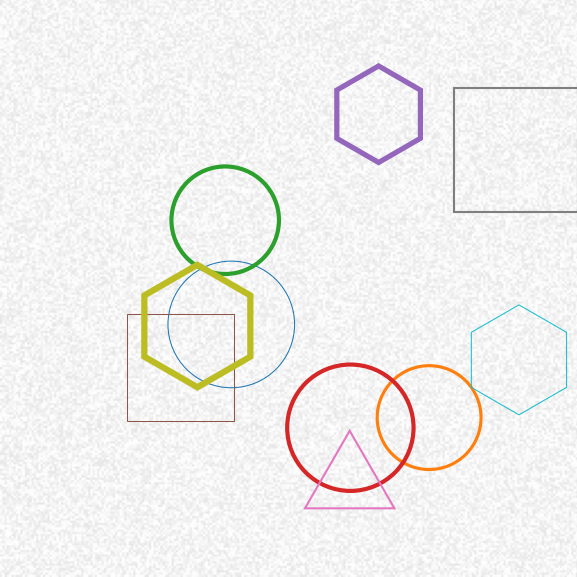[{"shape": "circle", "thickness": 0.5, "radius": 0.55, "center": [0.4, 0.437]}, {"shape": "circle", "thickness": 1.5, "radius": 0.45, "center": [0.743, 0.276]}, {"shape": "circle", "thickness": 2, "radius": 0.47, "center": [0.39, 0.618]}, {"shape": "circle", "thickness": 2, "radius": 0.55, "center": [0.607, 0.258]}, {"shape": "hexagon", "thickness": 2.5, "radius": 0.42, "center": [0.656, 0.801]}, {"shape": "square", "thickness": 0.5, "radius": 0.46, "center": [0.313, 0.363]}, {"shape": "triangle", "thickness": 1, "radius": 0.45, "center": [0.606, 0.164]}, {"shape": "square", "thickness": 1, "radius": 0.54, "center": [0.893, 0.739]}, {"shape": "hexagon", "thickness": 3, "radius": 0.53, "center": [0.342, 0.435]}, {"shape": "hexagon", "thickness": 0.5, "radius": 0.48, "center": [0.899, 0.376]}]